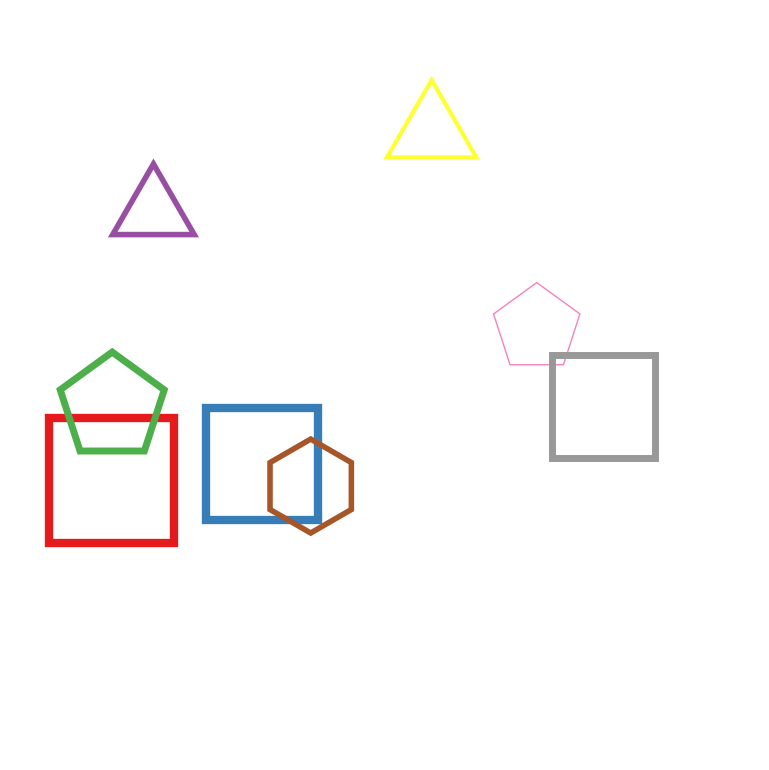[{"shape": "square", "thickness": 3, "radius": 0.41, "center": [0.144, 0.376]}, {"shape": "square", "thickness": 3, "radius": 0.37, "center": [0.341, 0.397]}, {"shape": "pentagon", "thickness": 2.5, "radius": 0.36, "center": [0.146, 0.472]}, {"shape": "triangle", "thickness": 2, "radius": 0.31, "center": [0.199, 0.726]}, {"shape": "triangle", "thickness": 1.5, "radius": 0.34, "center": [0.561, 0.829]}, {"shape": "hexagon", "thickness": 2, "radius": 0.3, "center": [0.403, 0.369]}, {"shape": "pentagon", "thickness": 0.5, "radius": 0.29, "center": [0.697, 0.574]}, {"shape": "square", "thickness": 2.5, "radius": 0.33, "center": [0.784, 0.472]}]